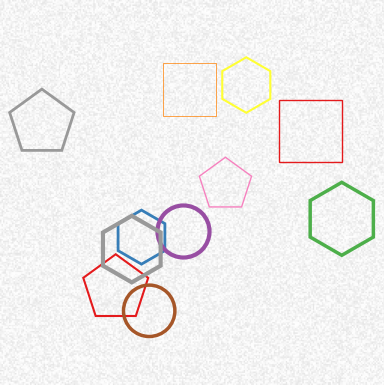[{"shape": "square", "thickness": 1, "radius": 0.41, "center": [0.807, 0.66]}, {"shape": "pentagon", "thickness": 1.5, "radius": 0.44, "center": [0.301, 0.251]}, {"shape": "hexagon", "thickness": 2, "radius": 0.35, "center": [0.367, 0.384]}, {"shape": "hexagon", "thickness": 2.5, "radius": 0.47, "center": [0.888, 0.432]}, {"shape": "circle", "thickness": 3, "radius": 0.34, "center": [0.477, 0.399]}, {"shape": "square", "thickness": 0.5, "radius": 0.34, "center": [0.492, 0.767]}, {"shape": "hexagon", "thickness": 1.5, "radius": 0.36, "center": [0.64, 0.779]}, {"shape": "circle", "thickness": 2.5, "radius": 0.33, "center": [0.388, 0.193]}, {"shape": "pentagon", "thickness": 1, "radius": 0.36, "center": [0.586, 0.52]}, {"shape": "pentagon", "thickness": 2, "radius": 0.44, "center": [0.109, 0.681]}, {"shape": "hexagon", "thickness": 3, "radius": 0.43, "center": [0.342, 0.353]}]